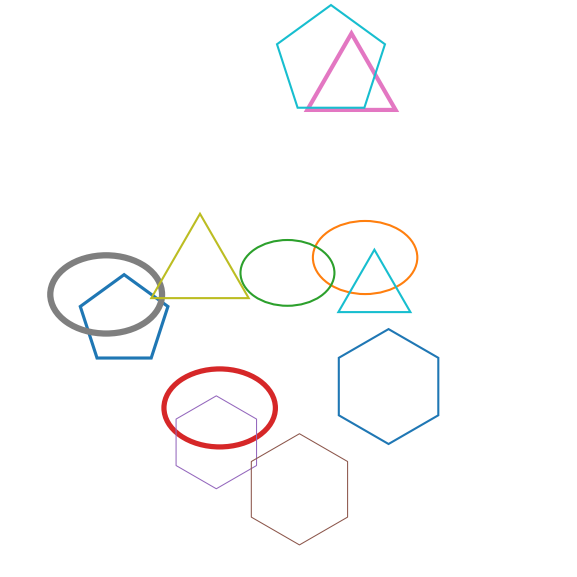[{"shape": "pentagon", "thickness": 1.5, "radius": 0.4, "center": [0.215, 0.444]}, {"shape": "hexagon", "thickness": 1, "radius": 0.5, "center": [0.673, 0.33]}, {"shape": "oval", "thickness": 1, "radius": 0.45, "center": [0.632, 0.553]}, {"shape": "oval", "thickness": 1, "radius": 0.41, "center": [0.498, 0.527]}, {"shape": "oval", "thickness": 2.5, "radius": 0.48, "center": [0.38, 0.293]}, {"shape": "hexagon", "thickness": 0.5, "radius": 0.4, "center": [0.375, 0.233]}, {"shape": "hexagon", "thickness": 0.5, "radius": 0.48, "center": [0.519, 0.152]}, {"shape": "triangle", "thickness": 2, "radius": 0.44, "center": [0.609, 0.853]}, {"shape": "oval", "thickness": 3, "radius": 0.48, "center": [0.184, 0.489]}, {"shape": "triangle", "thickness": 1, "radius": 0.49, "center": [0.346, 0.532]}, {"shape": "pentagon", "thickness": 1, "radius": 0.49, "center": [0.573, 0.892]}, {"shape": "triangle", "thickness": 1, "radius": 0.36, "center": [0.648, 0.495]}]